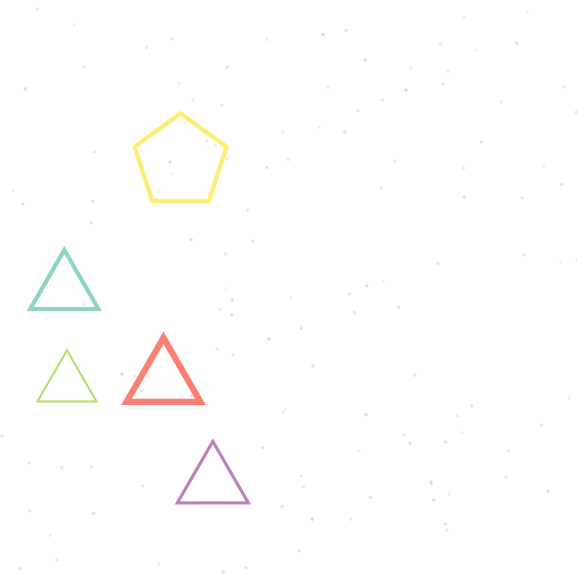[{"shape": "triangle", "thickness": 2, "radius": 0.34, "center": [0.111, 0.498]}, {"shape": "triangle", "thickness": 3, "radius": 0.37, "center": [0.283, 0.34]}, {"shape": "triangle", "thickness": 1, "radius": 0.3, "center": [0.116, 0.333]}, {"shape": "triangle", "thickness": 1.5, "radius": 0.35, "center": [0.369, 0.164]}, {"shape": "pentagon", "thickness": 2, "radius": 0.42, "center": [0.313, 0.719]}]